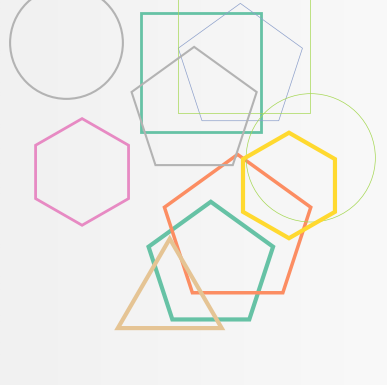[{"shape": "pentagon", "thickness": 3, "radius": 0.84, "center": [0.544, 0.307]}, {"shape": "square", "thickness": 2, "radius": 0.77, "center": [0.519, 0.812]}, {"shape": "pentagon", "thickness": 2.5, "radius": 0.99, "center": [0.613, 0.4]}, {"shape": "pentagon", "thickness": 0.5, "radius": 0.84, "center": [0.62, 0.823]}, {"shape": "hexagon", "thickness": 2, "radius": 0.69, "center": [0.212, 0.553]}, {"shape": "circle", "thickness": 0.5, "radius": 0.83, "center": [0.802, 0.59]}, {"shape": "square", "thickness": 0.5, "radius": 0.85, "center": [0.63, 0.876]}, {"shape": "hexagon", "thickness": 3, "radius": 0.69, "center": [0.746, 0.518]}, {"shape": "triangle", "thickness": 3, "radius": 0.77, "center": [0.438, 0.225]}, {"shape": "pentagon", "thickness": 1.5, "radius": 0.85, "center": [0.501, 0.708]}, {"shape": "circle", "thickness": 1.5, "radius": 0.73, "center": [0.172, 0.889]}]